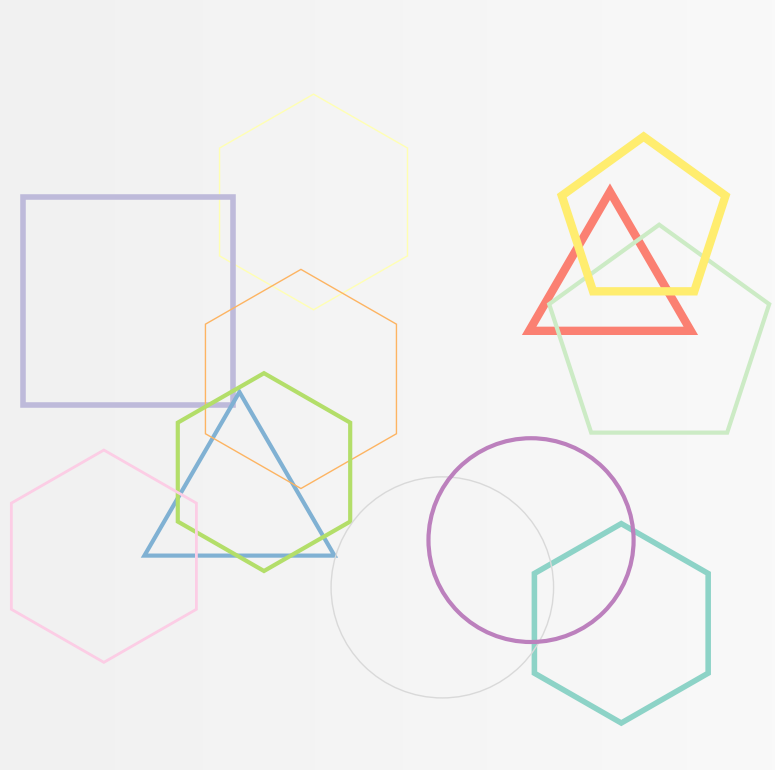[{"shape": "hexagon", "thickness": 2, "radius": 0.65, "center": [0.802, 0.19]}, {"shape": "hexagon", "thickness": 0.5, "radius": 0.7, "center": [0.405, 0.738]}, {"shape": "square", "thickness": 2, "radius": 0.68, "center": [0.165, 0.609]}, {"shape": "triangle", "thickness": 3, "radius": 0.6, "center": [0.787, 0.631]}, {"shape": "triangle", "thickness": 1.5, "radius": 0.71, "center": [0.309, 0.349]}, {"shape": "hexagon", "thickness": 0.5, "radius": 0.71, "center": [0.388, 0.508]}, {"shape": "hexagon", "thickness": 1.5, "radius": 0.64, "center": [0.341, 0.387]}, {"shape": "hexagon", "thickness": 1, "radius": 0.69, "center": [0.134, 0.278]}, {"shape": "circle", "thickness": 0.5, "radius": 0.72, "center": [0.571, 0.237]}, {"shape": "circle", "thickness": 1.5, "radius": 0.66, "center": [0.685, 0.299]}, {"shape": "pentagon", "thickness": 1.5, "radius": 0.75, "center": [0.851, 0.559]}, {"shape": "pentagon", "thickness": 3, "radius": 0.56, "center": [0.831, 0.712]}]